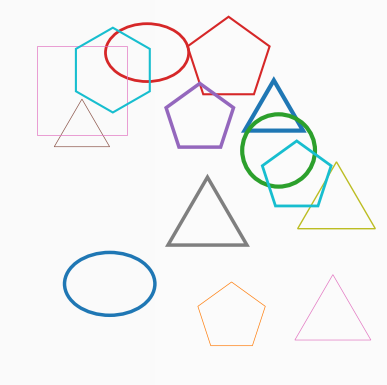[{"shape": "oval", "thickness": 2.5, "radius": 0.58, "center": [0.283, 0.263]}, {"shape": "triangle", "thickness": 3, "radius": 0.44, "center": [0.707, 0.704]}, {"shape": "pentagon", "thickness": 0.5, "radius": 0.46, "center": [0.598, 0.176]}, {"shape": "circle", "thickness": 3, "radius": 0.47, "center": [0.719, 0.609]}, {"shape": "oval", "thickness": 2, "radius": 0.54, "center": [0.38, 0.863]}, {"shape": "pentagon", "thickness": 1.5, "radius": 0.56, "center": [0.59, 0.845]}, {"shape": "pentagon", "thickness": 2.5, "radius": 0.46, "center": [0.516, 0.692]}, {"shape": "triangle", "thickness": 0.5, "radius": 0.41, "center": [0.211, 0.66]}, {"shape": "triangle", "thickness": 0.5, "radius": 0.57, "center": [0.859, 0.173]}, {"shape": "square", "thickness": 0.5, "radius": 0.58, "center": [0.212, 0.766]}, {"shape": "triangle", "thickness": 2.5, "radius": 0.59, "center": [0.535, 0.422]}, {"shape": "triangle", "thickness": 1, "radius": 0.58, "center": [0.868, 0.464]}, {"shape": "hexagon", "thickness": 1.5, "radius": 0.55, "center": [0.291, 0.818]}, {"shape": "pentagon", "thickness": 2, "radius": 0.47, "center": [0.766, 0.541]}]